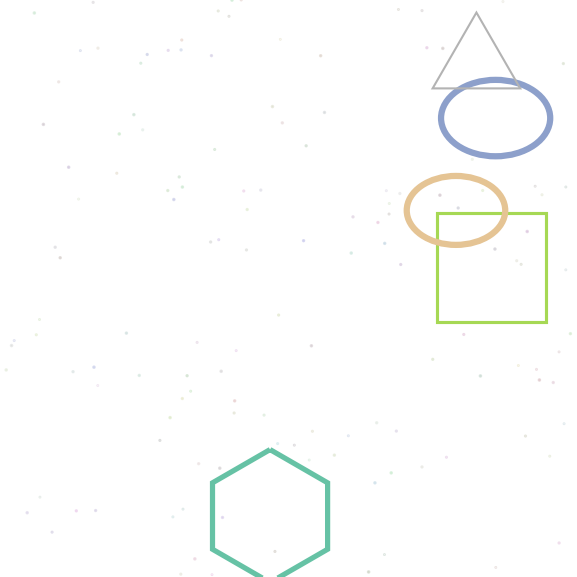[{"shape": "hexagon", "thickness": 2.5, "radius": 0.58, "center": [0.468, 0.106]}, {"shape": "oval", "thickness": 3, "radius": 0.47, "center": [0.858, 0.795]}, {"shape": "square", "thickness": 1.5, "radius": 0.47, "center": [0.852, 0.536]}, {"shape": "oval", "thickness": 3, "radius": 0.43, "center": [0.79, 0.635]}, {"shape": "triangle", "thickness": 1, "radius": 0.44, "center": [0.825, 0.89]}]